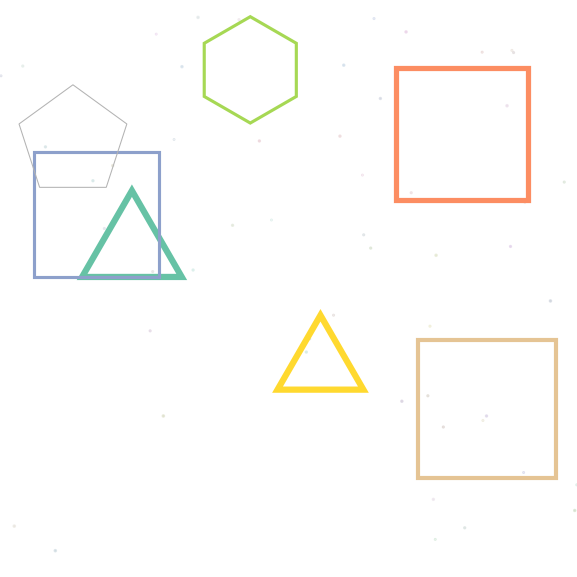[{"shape": "triangle", "thickness": 3, "radius": 0.5, "center": [0.228, 0.569]}, {"shape": "square", "thickness": 2.5, "radius": 0.57, "center": [0.8, 0.767]}, {"shape": "square", "thickness": 1.5, "radius": 0.54, "center": [0.167, 0.628]}, {"shape": "hexagon", "thickness": 1.5, "radius": 0.46, "center": [0.433, 0.878]}, {"shape": "triangle", "thickness": 3, "radius": 0.43, "center": [0.555, 0.367]}, {"shape": "square", "thickness": 2, "radius": 0.6, "center": [0.843, 0.29]}, {"shape": "pentagon", "thickness": 0.5, "radius": 0.49, "center": [0.126, 0.754]}]